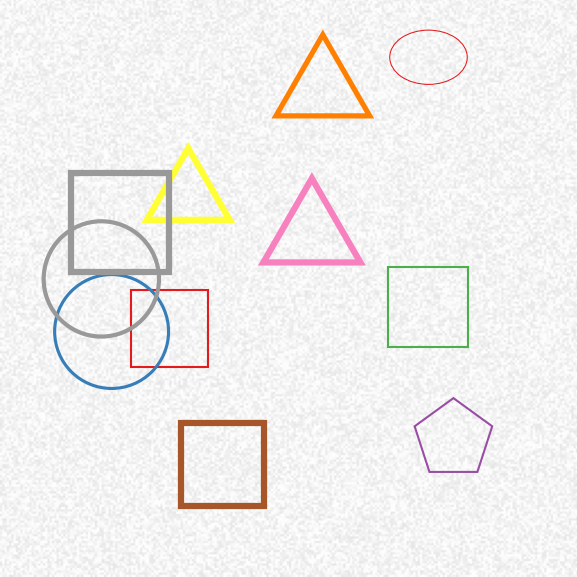[{"shape": "oval", "thickness": 0.5, "radius": 0.34, "center": [0.742, 0.9]}, {"shape": "square", "thickness": 1, "radius": 0.34, "center": [0.294, 0.43]}, {"shape": "circle", "thickness": 1.5, "radius": 0.49, "center": [0.193, 0.425]}, {"shape": "square", "thickness": 1, "radius": 0.35, "center": [0.742, 0.467]}, {"shape": "pentagon", "thickness": 1, "radius": 0.35, "center": [0.785, 0.239]}, {"shape": "triangle", "thickness": 2.5, "radius": 0.47, "center": [0.559, 0.845]}, {"shape": "triangle", "thickness": 3, "radius": 0.41, "center": [0.326, 0.66]}, {"shape": "square", "thickness": 3, "radius": 0.36, "center": [0.385, 0.195]}, {"shape": "triangle", "thickness": 3, "radius": 0.49, "center": [0.54, 0.593]}, {"shape": "square", "thickness": 3, "radius": 0.43, "center": [0.208, 0.613]}, {"shape": "circle", "thickness": 2, "radius": 0.5, "center": [0.175, 0.516]}]